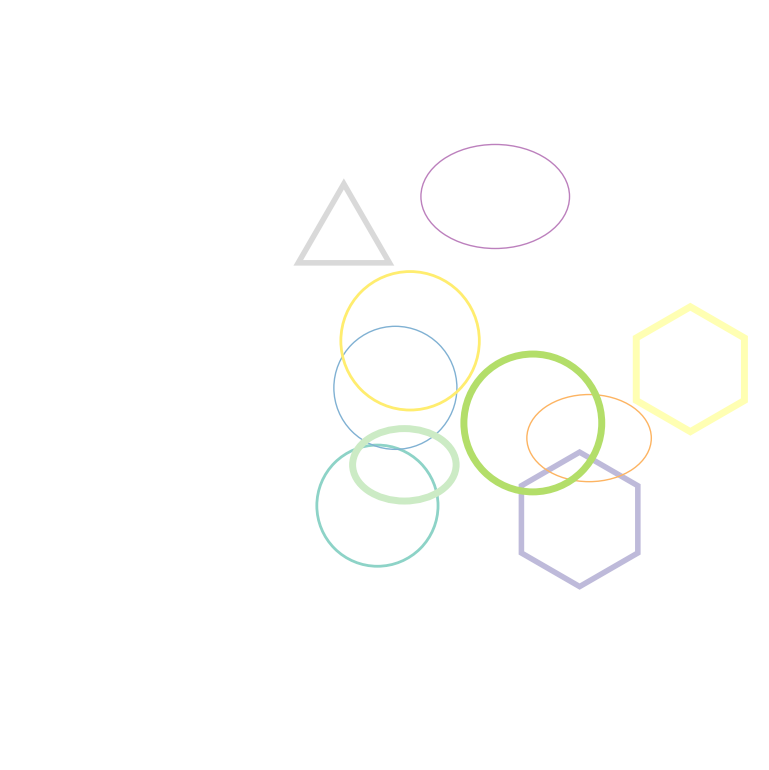[{"shape": "circle", "thickness": 1, "radius": 0.39, "center": [0.49, 0.343]}, {"shape": "hexagon", "thickness": 2.5, "radius": 0.41, "center": [0.897, 0.521]}, {"shape": "hexagon", "thickness": 2, "radius": 0.44, "center": [0.753, 0.326]}, {"shape": "circle", "thickness": 0.5, "radius": 0.4, "center": [0.513, 0.496]}, {"shape": "oval", "thickness": 0.5, "radius": 0.4, "center": [0.765, 0.431]}, {"shape": "circle", "thickness": 2.5, "radius": 0.45, "center": [0.692, 0.451]}, {"shape": "triangle", "thickness": 2, "radius": 0.34, "center": [0.447, 0.693]}, {"shape": "oval", "thickness": 0.5, "radius": 0.48, "center": [0.643, 0.745]}, {"shape": "oval", "thickness": 2.5, "radius": 0.34, "center": [0.525, 0.396]}, {"shape": "circle", "thickness": 1, "radius": 0.45, "center": [0.533, 0.557]}]